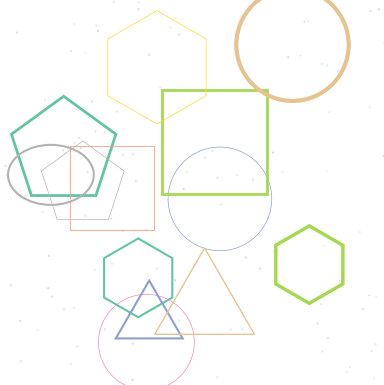[{"shape": "pentagon", "thickness": 2, "radius": 0.71, "center": [0.165, 0.607]}, {"shape": "hexagon", "thickness": 1.5, "radius": 0.51, "center": [0.359, 0.278]}, {"shape": "square", "thickness": 0.5, "radius": 0.55, "center": [0.29, 0.512]}, {"shape": "triangle", "thickness": 1.5, "radius": 0.5, "center": [0.388, 0.171]}, {"shape": "circle", "thickness": 0.5, "radius": 0.67, "center": [0.571, 0.483]}, {"shape": "circle", "thickness": 0.5, "radius": 0.62, "center": [0.38, 0.111]}, {"shape": "hexagon", "thickness": 2.5, "radius": 0.5, "center": [0.803, 0.313]}, {"shape": "square", "thickness": 2, "radius": 0.68, "center": [0.557, 0.632]}, {"shape": "hexagon", "thickness": 0.5, "radius": 0.74, "center": [0.408, 0.825]}, {"shape": "circle", "thickness": 3, "radius": 0.73, "center": [0.76, 0.884]}, {"shape": "triangle", "thickness": 1, "radius": 0.75, "center": [0.531, 0.206]}, {"shape": "pentagon", "thickness": 0.5, "radius": 0.57, "center": [0.215, 0.521]}, {"shape": "oval", "thickness": 1.5, "radius": 0.56, "center": [0.132, 0.546]}]